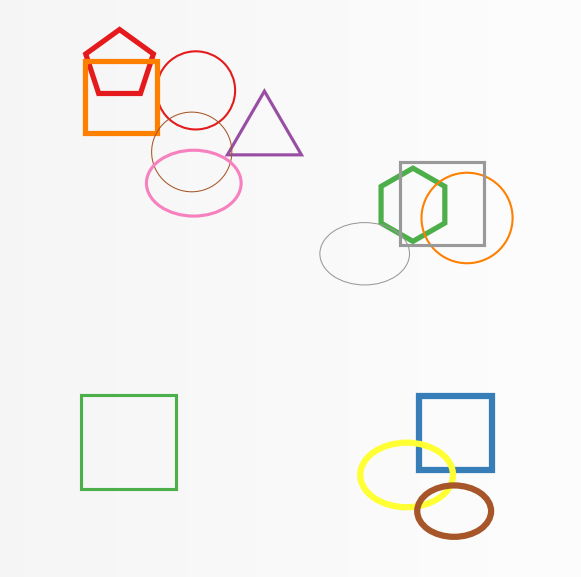[{"shape": "pentagon", "thickness": 2.5, "radius": 0.31, "center": [0.206, 0.887]}, {"shape": "circle", "thickness": 1, "radius": 0.34, "center": [0.337, 0.843]}, {"shape": "square", "thickness": 3, "radius": 0.32, "center": [0.784, 0.249]}, {"shape": "hexagon", "thickness": 2.5, "radius": 0.32, "center": [0.71, 0.645]}, {"shape": "square", "thickness": 1.5, "radius": 0.41, "center": [0.221, 0.234]}, {"shape": "triangle", "thickness": 1.5, "radius": 0.37, "center": [0.455, 0.768]}, {"shape": "circle", "thickness": 1, "radius": 0.39, "center": [0.804, 0.622]}, {"shape": "square", "thickness": 2.5, "radius": 0.31, "center": [0.208, 0.831]}, {"shape": "oval", "thickness": 3, "radius": 0.4, "center": [0.7, 0.177]}, {"shape": "circle", "thickness": 0.5, "radius": 0.34, "center": [0.33, 0.736]}, {"shape": "oval", "thickness": 3, "radius": 0.32, "center": [0.781, 0.114]}, {"shape": "oval", "thickness": 1.5, "radius": 0.41, "center": [0.333, 0.682]}, {"shape": "square", "thickness": 1.5, "radius": 0.36, "center": [0.76, 0.647]}, {"shape": "oval", "thickness": 0.5, "radius": 0.39, "center": [0.627, 0.56]}]